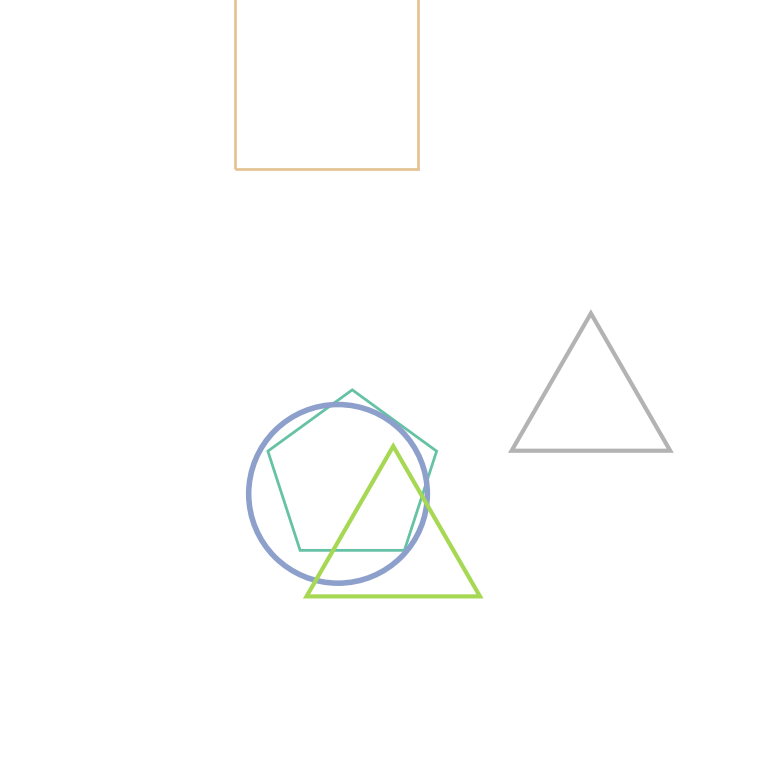[{"shape": "pentagon", "thickness": 1, "radius": 0.58, "center": [0.457, 0.378]}, {"shape": "circle", "thickness": 2, "radius": 0.58, "center": [0.439, 0.359]}, {"shape": "triangle", "thickness": 1.5, "radius": 0.65, "center": [0.511, 0.29]}, {"shape": "square", "thickness": 1, "radius": 0.59, "center": [0.424, 0.9]}, {"shape": "triangle", "thickness": 1.5, "radius": 0.59, "center": [0.767, 0.474]}]